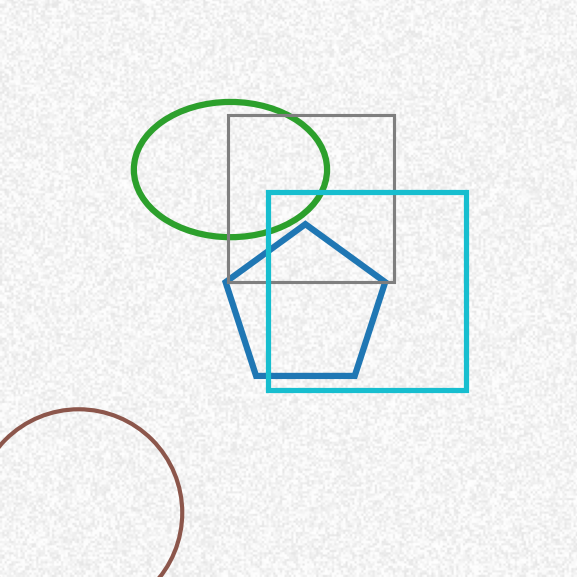[{"shape": "pentagon", "thickness": 3, "radius": 0.73, "center": [0.529, 0.466]}, {"shape": "oval", "thickness": 3, "radius": 0.84, "center": [0.399, 0.706]}, {"shape": "circle", "thickness": 2, "radius": 0.9, "center": [0.136, 0.111]}, {"shape": "square", "thickness": 1.5, "radius": 0.72, "center": [0.538, 0.655]}, {"shape": "square", "thickness": 2.5, "radius": 0.86, "center": [0.636, 0.495]}]